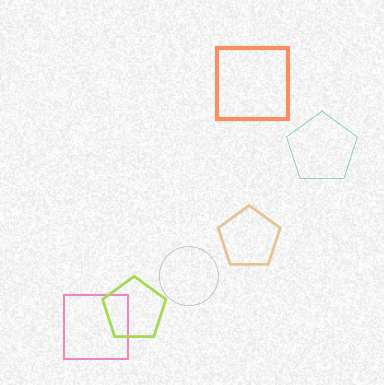[{"shape": "pentagon", "thickness": 0.5, "radius": 0.48, "center": [0.836, 0.614]}, {"shape": "square", "thickness": 3, "radius": 0.46, "center": [0.656, 0.784]}, {"shape": "square", "thickness": 1.5, "radius": 0.41, "center": [0.25, 0.151]}, {"shape": "pentagon", "thickness": 2, "radius": 0.43, "center": [0.349, 0.196]}, {"shape": "pentagon", "thickness": 2, "radius": 0.42, "center": [0.647, 0.382]}, {"shape": "circle", "thickness": 0.5, "radius": 0.38, "center": [0.49, 0.283]}]